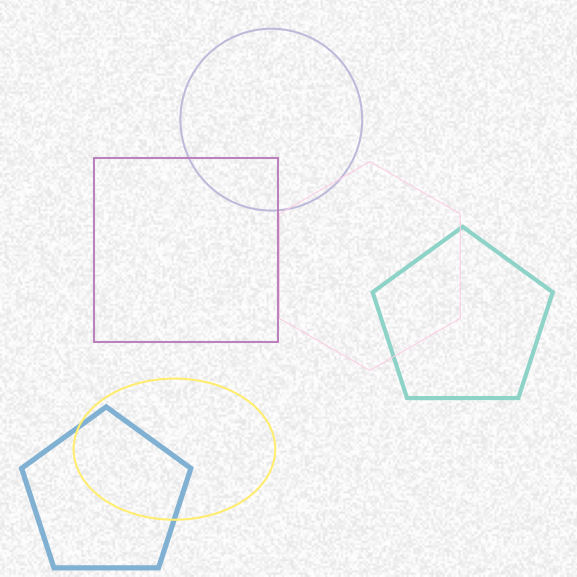[{"shape": "pentagon", "thickness": 2, "radius": 0.82, "center": [0.801, 0.442]}, {"shape": "circle", "thickness": 1, "radius": 0.79, "center": [0.47, 0.792]}, {"shape": "pentagon", "thickness": 2.5, "radius": 0.77, "center": [0.184, 0.141]}, {"shape": "hexagon", "thickness": 0.5, "radius": 0.9, "center": [0.64, 0.538]}, {"shape": "square", "thickness": 1, "radius": 0.8, "center": [0.322, 0.566]}, {"shape": "oval", "thickness": 1, "radius": 0.87, "center": [0.302, 0.221]}]